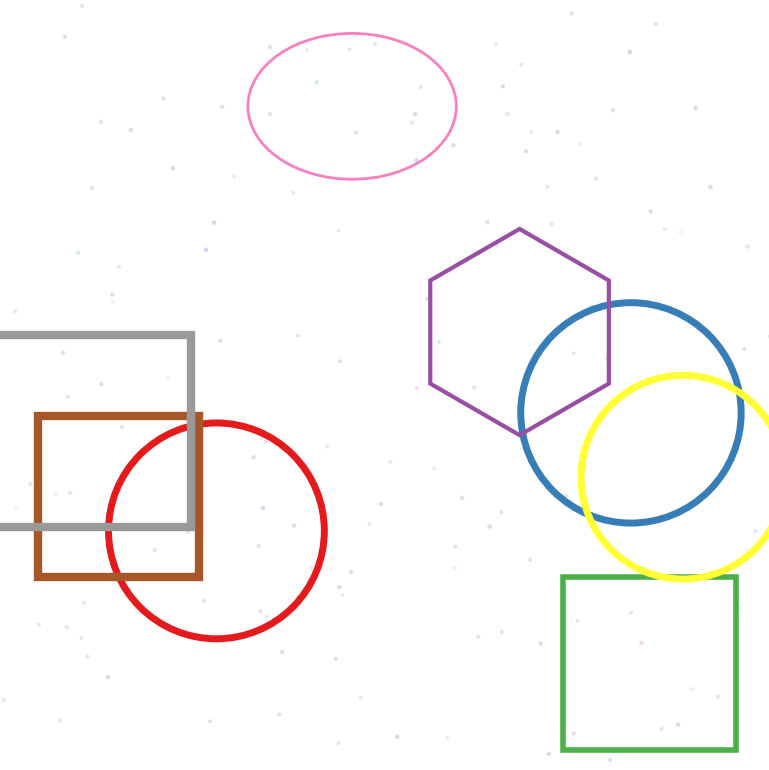[{"shape": "circle", "thickness": 2.5, "radius": 0.7, "center": [0.281, 0.311]}, {"shape": "circle", "thickness": 2.5, "radius": 0.72, "center": [0.819, 0.464]}, {"shape": "square", "thickness": 2, "radius": 0.56, "center": [0.843, 0.138]}, {"shape": "hexagon", "thickness": 1.5, "radius": 0.67, "center": [0.675, 0.569]}, {"shape": "circle", "thickness": 2.5, "radius": 0.66, "center": [0.887, 0.38]}, {"shape": "square", "thickness": 3, "radius": 0.52, "center": [0.154, 0.355]}, {"shape": "oval", "thickness": 1, "radius": 0.68, "center": [0.457, 0.862]}, {"shape": "square", "thickness": 3, "radius": 0.63, "center": [0.123, 0.44]}]